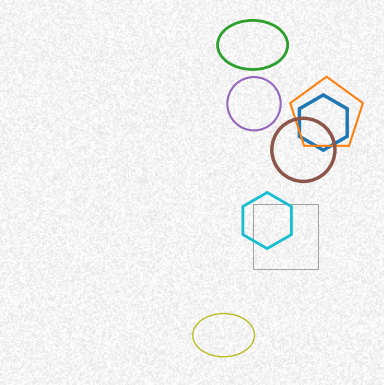[{"shape": "hexagon", "thickness": 2.5, "radius": 0.36, "center": [0.84, 0.682]}, {"shape": "pentagon", "thickness": 1.5, "radius": 0.5, "center": [0.848, 0.702]}, {"shape": "oval", "thickness": 2, "radius": 0.46, "center": [0.656, 0.883]}, {"shape": "circle", "thickness": 1.5, "radius": 0.35, "center": [0.66, 0.731]}, {"shape": "circle", "thickness": 2.5, "radius": 0.41, "center": [0.788, 0.611]}, {"shape": "square", "thickness": 0.5, "radius": 0.42, "center": [0.742, 0.385]}, {"shape": "oval", "thickness": 1, "radius": 0.4, "center": [0.581, 0.129]}, {"shape": "hexagon", "thickness": 2, "radius": 0.36, "center": [0.694, 0.427]}]